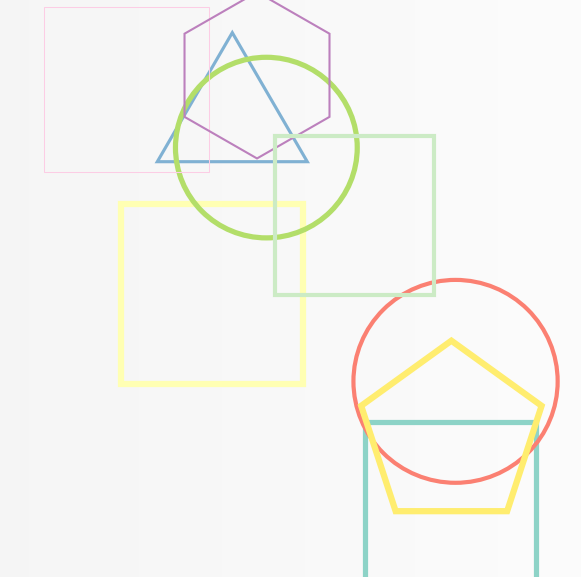[{"shape": "square", "thickness": 2.5, "radius": 0.74, "center": [0.774, 0.122]}, {"shape": "square", "thickness": 3, "radius": 0.78, "center": [0.365, 0.49]}, {"shape": "circle", "thickness": 2, "radius": 0.88, "center": [0.784, 0.339]}, {"shape": "triangle", "thickness": 1.5, "radius": 0.74, "center": [0.4, 0.794]}, {"shape": "circle", "thickness": 2.5, "radius": 0.78, "center": [0.458, 0.744]}, {"shape": "square", "thickness": 0.5, "radius": 0.71, "center": [0.218, 0.844]}, {"shape": "hexagon", "thickness": 1, "radius": 0.72, "center": [0.442, 0.869]}, {"shape": "square", "thickness": 2, "radius": 0.69, "center": [0.61, 0.626]}, {"shape": "pentagon", "thickness": 3, "radius": 0.82, "center": [0.777, 0.246]}]